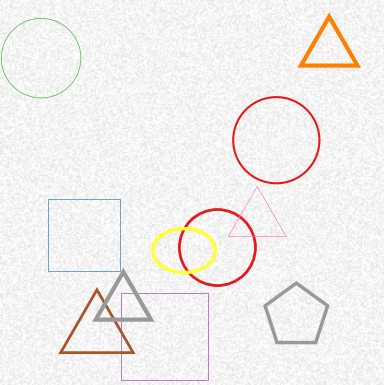[{"shape": "circle", "thickness": 2, "radius": 0.49, "center": [0.565, 0.357]}, {"shape": "circle", "thickness": 1.5, "radius": 0.56, "center": [0.718, 0.636]}, {"shape": "square", "thickness": 0.5, "radius": 0.46, "center": [0.218, 0.39]}, {"shape": "circle", "thickness": 0.5, "radius": 0.52, "center": [0.107, 0.849]}, {"shape": "square", "thickness": 0.5, "radius": 0.56, "center": [0.428, 0.127]}, {"shape": "triangle", "thickness": 3, "radius": 0.42, "center": [0.855, 0.872]}, {"shape": "oval", "thickness": 2.5, "radius": 0.41, "center": [0.478, 0.349]}, {"shape": "triangle", "thickness": 2, "radius": 0.54, "center": [0.252, 0.138]}, {"shape": "triangle", "thickness": 0.5, "radius": 0.43, "center": [0.668, 0.429]}, {"shape": "triangle", "thickness": 3, "radius": 0.41, "center": [0.32, 0.211]}, {"shape": "pentagon", "thickness": 2.5, "radius": 0.43, "center": [0.77, 0.179]}]